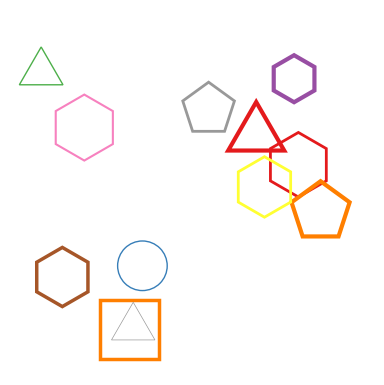[{"shape": "hexagon", "thickness": 2, "radius": 0.42, "center": [0.775, 0.572]}, {"shape": "triangle", "thickness": 3, "radius": 0.42, "center": [0.665, 0.651]}, {"shape": "circle", "thickness": 1, "radius": 0.32, "center": [0.37, 0.31]}, {"shape": "triangle", "thickness": 1, "radius": 0.33, "center": [0.107, 0.812]}, {"shape": "hexagon", "thickness": 3, "radius": 0.31, "center": [0.764, 0.796]}, {"shape": "square", "thickness": 2.5, "radius": 0.38, "center": [0.336, 0.144]}, {"shape": "pentagon", "thickness": 3, "radius": 0.4, "center": [0.833, 0.45]}, {"shape": "hexagon", "thickness": 2, "radius": 0.39, "center": [0.687, 0.514]}, {"shape": "hexagon", "thickness": 2.5, "radius": 0.38, "center": [0.162, 0.281]}, {"shape": "hexagon", "thickness": 1.5, "radius": 0.43, "center": [0.219, 0.669]}, {"shape": "pentagon", "thickness": 2, "radius": 0.35, "center": [0.542, 0.716]}, {"shape": "triangle", "thickness": 0.5, "radius": 0.33, "center": [0.346, 0.15]}]